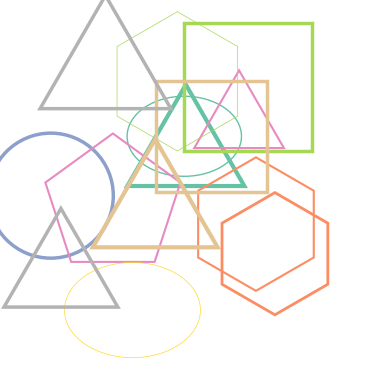[{"shape": "triangle", "thickness": 3, "radius": 0.88, "center": [0.483, 0.605]}, {"shape": "oval", "thickness": 1, "radius": 0.74, "center": [0.479, 0.646]}, {"shape": "hexagon", "thickness": 1.5, "radius": 0.87, "center": [0.665, 0.418]}, {"shape": "hexagon", "thickness": 2, "radius": 0.79, "center": [0.714, 0.341]}, {"shape": "circle", "thickness": 2.5, "radius": 0.81, "center": [0.132, 0.492]}, {"shape": "pentagon", "thickness": 1.5, "radius": 0.92, "center": [0.293, 0.469]}, {"shape": "triangle", "thickness": 1.5, "radius": 0.67, "center": [0.621, 0.683]}, {"shape": "square", "thickness": 2.5, "radius": 0.83, "center": [0.644, 0.775]}, {"shape": "hexagon", "thickness": 0.5, "radius": 0.9, "center": [0.461, 0.789]}, {"shape": "oval", "thickness": 0.5, "radius": 0.88, "center": [0.344, 0.195]}, {"shape": "triangle", "thickness": 3, "radius": 0.94, "center": [0.403, 0.451]}, {"shape": "square", "thickness": 2.5, "radius": 0.72, "center": [0.549, 0.645]}, {"shape": "triangle", "thickness": 2.5, "radius": 0.85, "center": [0.158, 0.288]}, {"shape": "triangle", "thickness": 2.5, "radius": 0.98, "center": [0.274, 0.816]}]